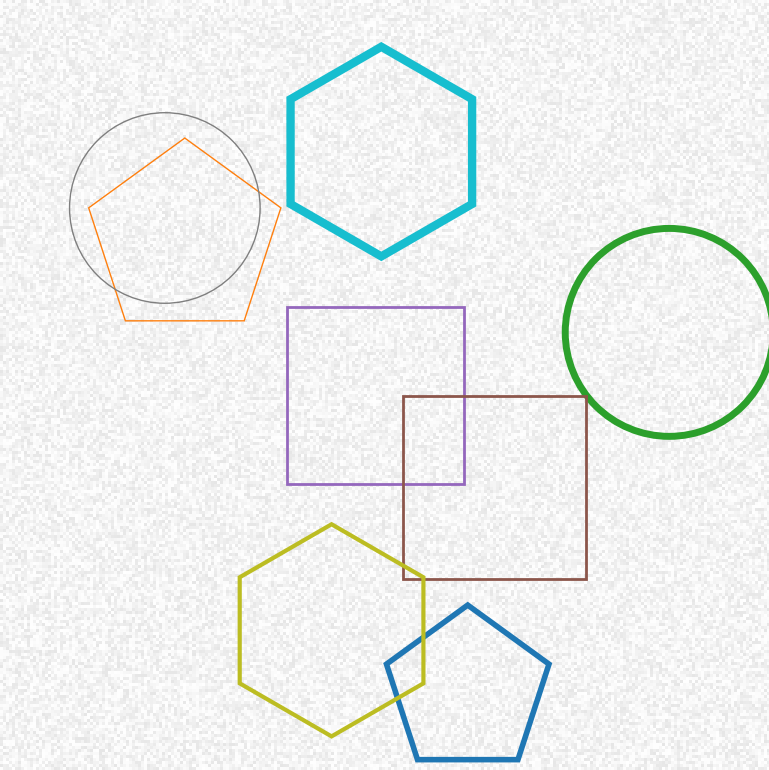[{"shape": "pentagon", "thickness": 2, "radius": 0.55, "center": [0.607, 0.103]}, {"shape": "pentagon", "thickness": 0.5, "radius": 0.66, "center": [0.24, 0.69]}, {"shape": "circle", "thickness": 2.5, "radius": 0.68, "center": [0.869, 0.568]}, {"shape": "square", "thickness": 1, "radius": 0.58, "center": [0.487, 0.486]}, {"shape": "square", "thickness": 1, "radius": 0.59, "center": [0.642, 0.367]}, {"shape": "circle", "thickness": 0.5, "radius": 0.62, "center": [0.214, 0.73]}, {"shape": "hexagon", "thickness": 1.5, "radius": 0.69, "center": [0.431, 0.181]}, {"shape": "hexagon", "thickness": 3, "radius": 0.68, "center": [0.495, 0.803]}]